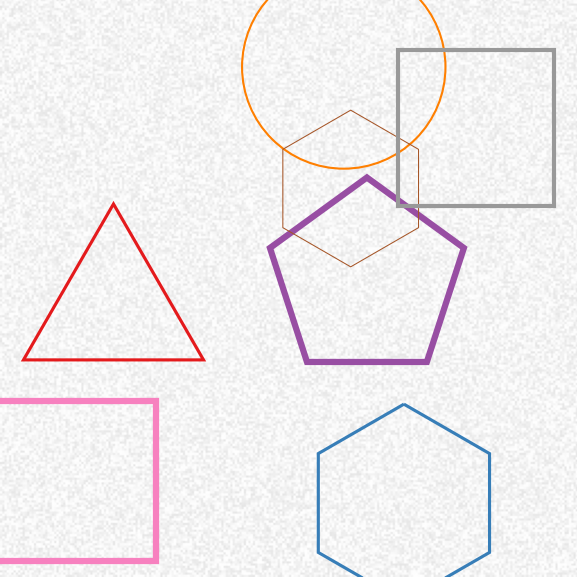[{"shape": "triangle", "thickness": 1.5, "radius": 0.9, "center": [0.197, 0.466]}, {"shape": "hexagon", "thickness": 1.5, "radius": 0.86, "center": [0.699, 0.128]}, {"shape": "pentagon", "thickness": 3, "radius": 0.88, "center": [0.635, 0.515]}, {"shape": "circle", "thickness": 1, "radius": 0.88, "center": [0.595, 0.883]}, {"shape": "hexagon", "thickness": 0.5, "radius": 0.68, "center": [0.607, 0.673]}, {"shape": "square", "thickness": 3, "radius": 0.69, "center": [0.132, 0.167]}, {"shape": "square", "thickness": 2, "radius": 0.67, "center": [0.824, 0.777]}]